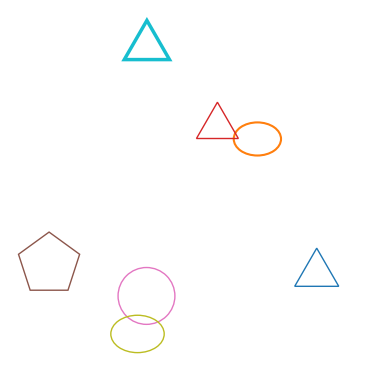[{"shape": "triangle", "thickness": 1, "radius": 0.33, "center": [0.823, 0.289]}, {"shape": "oval", "thickness": 1.5, "radius": 0.31, "center": [0.669, 0.639]}, {"shape": "triangle", "thickness": 1, "radius": 0.31, "center": [0.565, 0.672]}, {"shape": "pentagon", "thickness": 1, "radius": 0.42, "center": [0.127, 0.314]}, {"shape": "circle", "thickness": 1, "radius": 0.37, "center": [0.38, 0.231]}, {"shape": "oval", "thickness": 1, "radius": 0.35, "center": [0.357, 0.133]}, {"shape": "triangle", "thickness": 2.5, "radius": 0.34, "center": [0.382, 0.879]}]